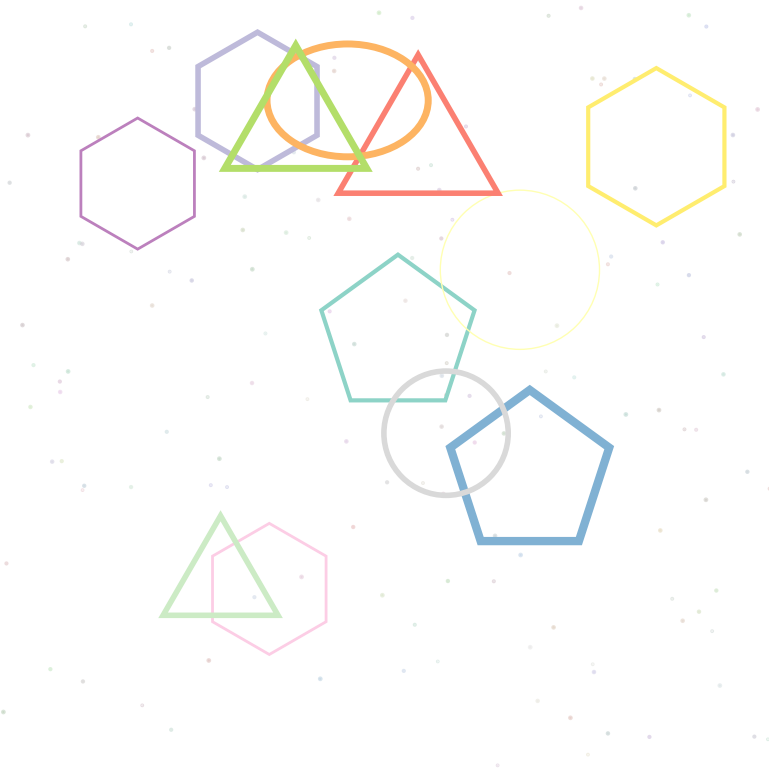[{"shape": "pentagon", "thickness": 1.5, "radius": 0.52, "center": [0.517, 0.565]}, {"shape": "circle", "thickness": 0.5, "radius": 0.52, "center": [0.675, 0.65]}, {"shape": "hexagon", "thickness": 2, "radius": 0.45, "center": [0.334, 0.869]}, {"shape": "triangle", "thickness": 2, "radius": 0.6, "center": [0.543, 0.809]}, {"shape": "pentagon", "thickness": 3, "radius": 0.54, "center": [0.688, 0.385]}, {"shape": "oval", "thickness": 2.5, "radius": 0.52, "center": [0.451, 0.87]}, {"shape": "triangle", "thickness": 2.5, "radius": 0.53, "center": [0.384, 0.834]}, {"shape": "hexagon", "thickness": 1, "radius": 0.43, "center": [0.35, 0.235]}, {"shape": "circle", "thickness": 2, "radius": 0.4, "center": [0.579, 0.437]}, {"shape": "hexagon", "thickness": 1, "radius": 0.43, "center": [0.179, 0.762]}, {"shape": "triangle", "thickness": 2, "radius": 0.43, "center": [0.286, 0.244]}, {"shape": "hexagon", "thickness": 1.5, "radius": 0.51, "center": [0.852, 0.809]}]